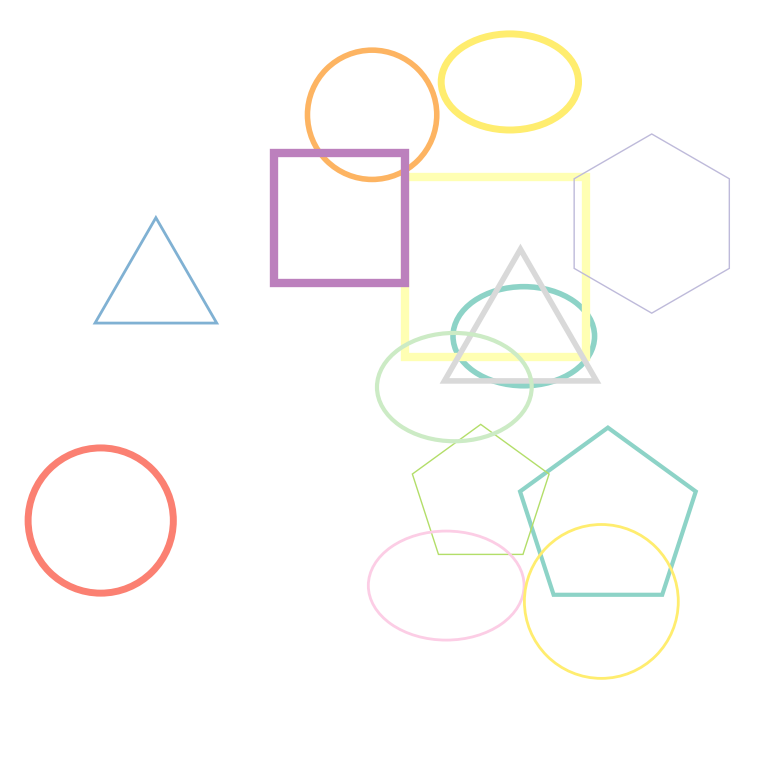[{"shape": "oval", "thickness": 2, "radius": 0.46, "center": [0.68, 0.563]}, {"shape": "pentagon", "thickness": 1.5, "radius": 0.6, "center": [0.789, 0.325]}, {"shape": "square", "thickness": 3, "radius": 0.59, "center": [0.644, 0.653]}, {"shape": "hexagon", "thickness": 0.5, "radius": 0.58, "center": [0.846, 0.71]}, {"shape": "circle", "thickness": 2.5, "radius": 0.47, "center": [0.131, 0.324]}, {"shape": "triangle", "thickness": 1, "radius": 0.46, "center": [0.202, 0.626]}, {"shape": "circle", "thickness": 2, "radius": 0.42, "center": [0.483, 0.851]}, {"shape": "pentagon", "thickness": 0.5, "radius": 0.47, "center": [0.624, 0.356]}, {"shape": "oval", "thickness": 1, "radius": 0.51, "center": [0.579, 0.24]}, {"shape": "triangle", "thickness": 2, "radius": 0.57, "center": [0.676, 0.562]}, {"shape": "square", "thickness": 3, "radius": 0.42, "center": [0.441, 0.717]}, {"shape": "oval", "thickness": 1.5, "radius": 0.5, "center": [0.59, 0.497]}, {"shape": "circle", "thickness": 1, "radius": 0.5, "center": [0.781, 0.219]}, {"shape": "oval", "thickness": 2.5, "radius": 0.45, "center": [0.662, 0.894]}]